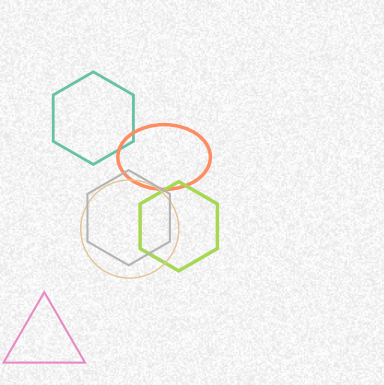[{"shape": "hexagon", "thickness": 2, "radius": 0.6, "center": [0.242, 0.693]}, {"shape": "oval", "thickness": 2.5, "radius": 0.6, "center": [0.426, 0.592]}, {"shape": "triangle", "thickness": 1.5, "radius": 0.61, "center": [0.115, 0.119]}, {"shape": "hexagon", "thickness": 2.5, "radius": 0.58, "center": [0.464, 0.412]}, {"shape": "circle", "thickness": 1, "radius": 0.64, "center": [0.337, 0.405]}, {"shape": "hexagon", "thickness": 1.5, "radius": 0.62, "center": [0.334, 0.434]}]